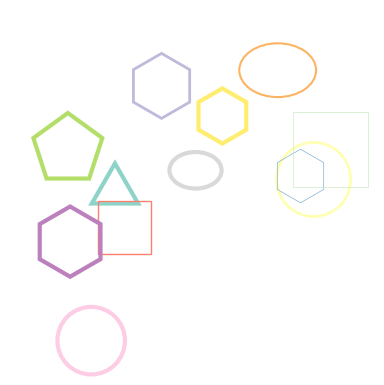[{"shape": "triangle", "thickness": 3, "radius": 0.35, "center": [0.299, 0.506]}, {"shape": "circle", "thickness": 2, "radius": 0.48, "center": [0.815, 0.534]}, {"shape": "hexagon", "thickness": 2, "radius": 0.42, "center": [0.42, 0.777]}, {"shape": "square", "thickness": 1, "radius": 0.35, "center": [0.323, 0.409]}, {"shape": "hexagon", "thickness": 0.5, "radius": 0.35, "center": [0.781, 0.543]}, {"shape": "oval", "thickness": 1.5, "radius": 0.5, "center": [0.721, 0.818]}, {"shape": "pentagon", "thickness": 3, "radius": 0.47, "center": [0.176, 0.612]}, {"shape": "circle", "thickness": 3, "radius": 0.44, "center": [0.237, 0.115]}, {"shape": "oval", "thickness": 3, "radius": 0.34, "center": [0.508, 0.558]}, {"shape": "hexagon", "thickness": 3, "radius": 0.46, "center": [0.182, 0.372]}, {"shape": "square", "thickness": 0.5, "radius": 0.49, "center": [0.859, 0.612]}, {"shape": "hexagon", "thickness": 3, "radius": 0.36, "center": [0.578, 0.699]}]